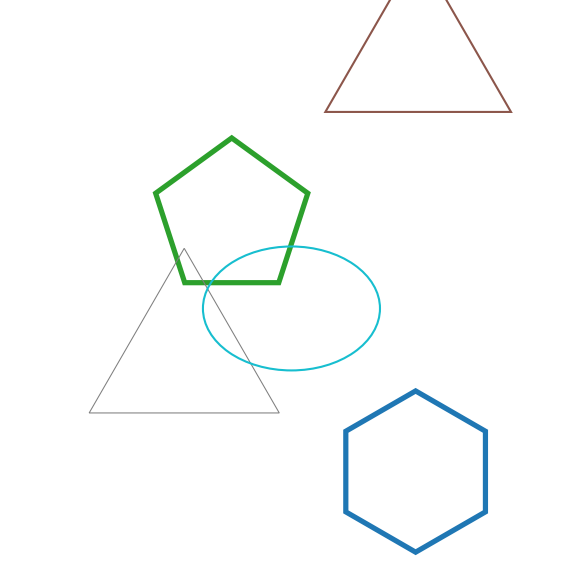[{"shape": "hexagon", "thickness": 2.5, "radius": 0.7, "center": [0.72, 0.183]}, {"shape": "pentagon", "thickness": 2.5, "radius": 0.69, "center": [0.401, 0.622]}, {"shape": "triangle", "thickness": 1, "radius": 0.93, "center": [0.724, 0.898]}, {"shape": "triangle", "thickness": 0.5, "radius": 0.95, "center": [0.319, 0.379]}, {"shape": "oval", "thickness": 1, "radius": 0.77, "center": [0.505, 0.465]}]